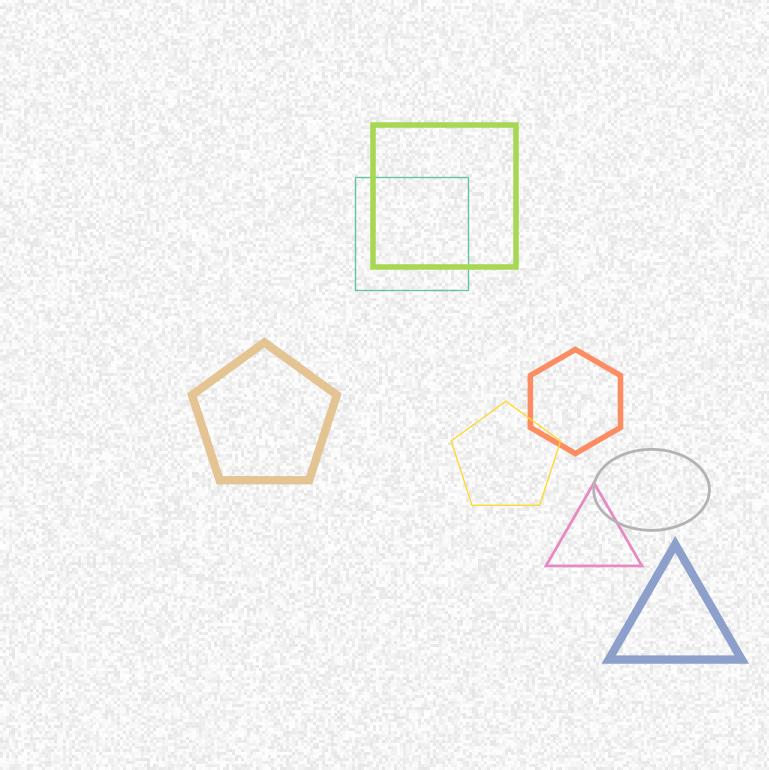[{"shape": "square", "thickness": 0.5, "radius": 0.37, "center": [0.534, 0.696]}, {"shape": "hexagon", "thickness": 2, "radius": 0.34, "center": [0.747, 0.479]}, {"shape": "triangle", "thickness": 3, "radius": 0.5, "center": [0.877, 0.193]}, {"shape": "triangle", "thickness": 1, "radius": 0.36, "center": [0.771, 0.301]}, {"shape": "square", "thickness": 2, "radius": 0.46, "center": [0.577, 0.745]}, {"shape": "pentagon", "thickness": 0.5, "radius": 0.37, "center": [0.657, 0.404]}, {"shape": "pentagon", "thickness": 3, "radius": 0.49, "center": [0.343, 0.456]}, {"shape": "oval", "thickness": 1, "radius": 0.38, "center": [0.846, 0.364]}]